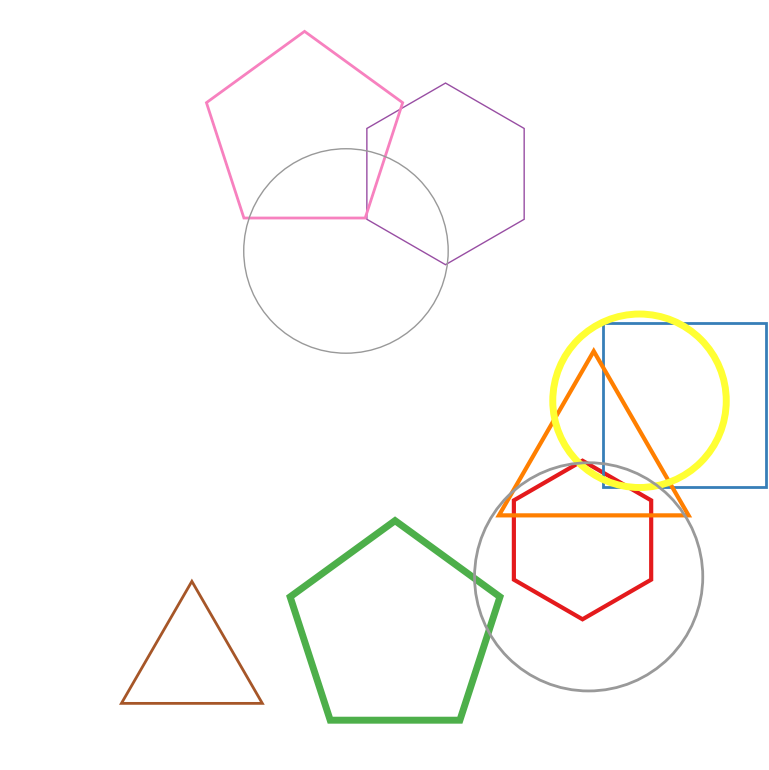[{"shape": "hexagon", "thickness": 1.5, "radius": 0.51, "center": [0.757, 0.299]}, {"shape": "square", "thickness": 1, "radius": 0.53, "center": [0.889, 0.474]}, {"shape": "pentagon", "thickness": 2.5, "radius": 0.72, "center": [0.513, 0.181]}, {"shape": "hexagon", "thickness": 0.5, "radius": 0.59, "center": [0.579, 0.774]}, {"shape": "triangle", "thickness": 1.5, "radius": 0.71, "center": [0.771, 0.402]}, {"shape": "circle", "thickness": 2.5, "radius": 0.56, "center": [0.831, 0.48]}, {"shape": "triangle", "thickness": 1, "radius": 0.53, "center": [0.249, 0.139]}, {"shape": "pentagon", "thickness": 1, "radius": 0.67, "center": [0.396, 0.825]}, {"shape": "circle", "thickness": 1, "radius": 0.74, "center": [0.764, 0.251]}, {"shape": "circle", "thickness": 0.5, "radius": 0.66, "center": [0.449, 0.674]}]